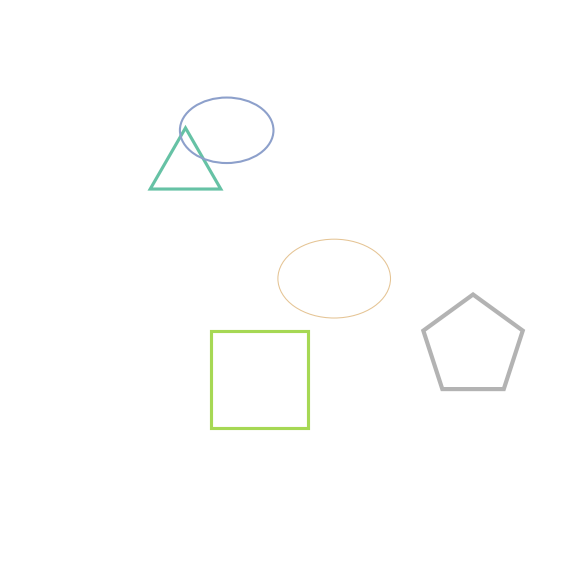[{"shape": "triangle", "thickness": 1.5, "radius": 0.35, "center": [0.321, 0.707]}, {"shape": "oval", "thickness": 1, "radius": 0.41, "center": [0.393, 0.774]}, {"shape": "square", "thickness": 1.5, "radius": 0.42, "center": [0.449, 0.342]}, {"shape": "oval", "thickness": 0.5, "radius": 0.49, "center": [0.579, 0.517]}, {"shape": "pentagon", "thickness": 2, "radius": 0.45, "center": [0.819, 0.399]}]